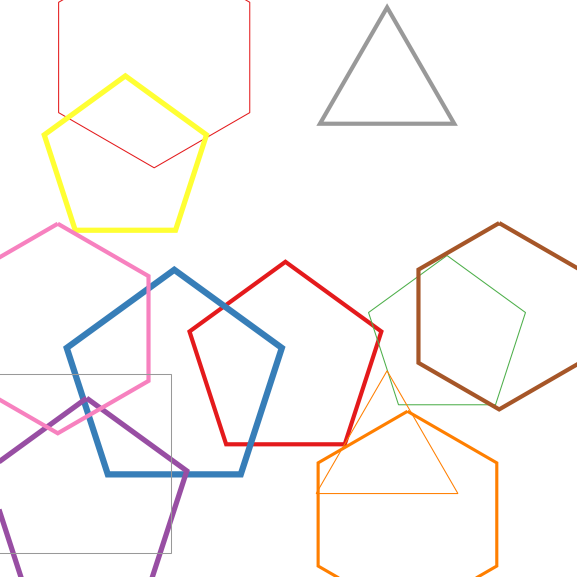[{"shape": "pentagon", "thickness": 2, "radius": 0.87, "center": [0.494, 0.371]}, {"shape": "hexagon", "thickness": 0.5, "radius": 0.96, "center": [0.267, 0.9]}, {"shape": "pentagon", "thickness": 3, "radius": 0.98, "center": [0.302, 0.336]}, {"shape": "pentagon", "thickness": 0.5, "radius": 0.71, "center": [0.774, 0.414]}, {"shape": "pentagon", "thickness": 2.5, "radius": 0.91, "center": [0.15, 0.127]}, {"shape": "triangle", "thickness": 0.5, "radius": 0.71, "center": [0.67, 0.215]}, {"shape": "hexagon", "thickness": 1.5, "radius": 0.89, "center": [0.706, 0.108]}, {"shape": "pentagon", "thickness": 2.5, "radius": 0.74, "center": [0.217, 0.72]}, {"shape": "hexagon", "thickness": 2, "radius": 0.81, "center": [0.864, 0.452]}, {"shape": "hexagon", "thickness": 2, "radius": 0.91, "center": [0.1, 0.43]}, {"shape": "square", "thickness": 0.5, "radius": 0.78, "center": [0.141, 0.197]}, {"shape": "triangle", "thickness": 2, "radius": 0.67, "center": [0.67, 0.852]}]